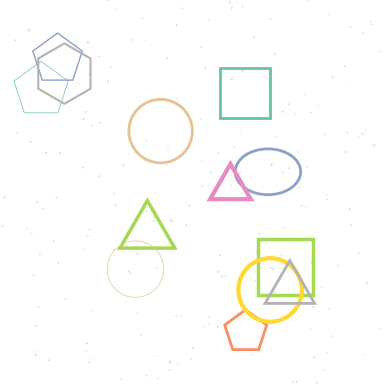[{"shape": "square", "thickness": 2, "radius": 0.33, "center": [0.636, 0.759]}, {"shape": "pentagon", "thickness": 0.5, "radius": 0.37, "center": [0.107, 0.767]}, {"shape": "pentagon", "thickness": 2, "radius": 0.29, "center": [0.638, 0.138]}, {"shape": "oval", "thickness": 2, "radius": 0.43, "center": [0.696, 0.554]}, {"shape": "pentagon", "thickness": 1, "radius": 0.34, "center": [0.15, 0.847]}, {"shape": "triangle", "thickness": 3, "radius": 0.3, "center": [0.599, 0.513]}, {"shape": "square", "thickness": 2.5, "radius": 0.36, "center": [0.742, 0.306]}, {"shape": "triangle", "thickness": 2.5, "radius": 0.41, "center": [0.383, 0.397]}, {"shape": "circle", "thickness": 3, "radius": 0.41, "center": [0.702, 0.247]}, {"shape": "circle", "thickness": 0.5, "radius": 0.37, "center": [0.352, 0.301]}, {"shape": "circle", "thickness": 2, "radius": 0.41, "center": [0.417, 0.659]}, {"shape": "hexagon", "thickness": 1.5, "radius": 0.39, "center": [0.167, 0.809]}, {"shape": "triangle", "thickness": 2, "radius": 0.37, "center": [0.753, 0.249]}]